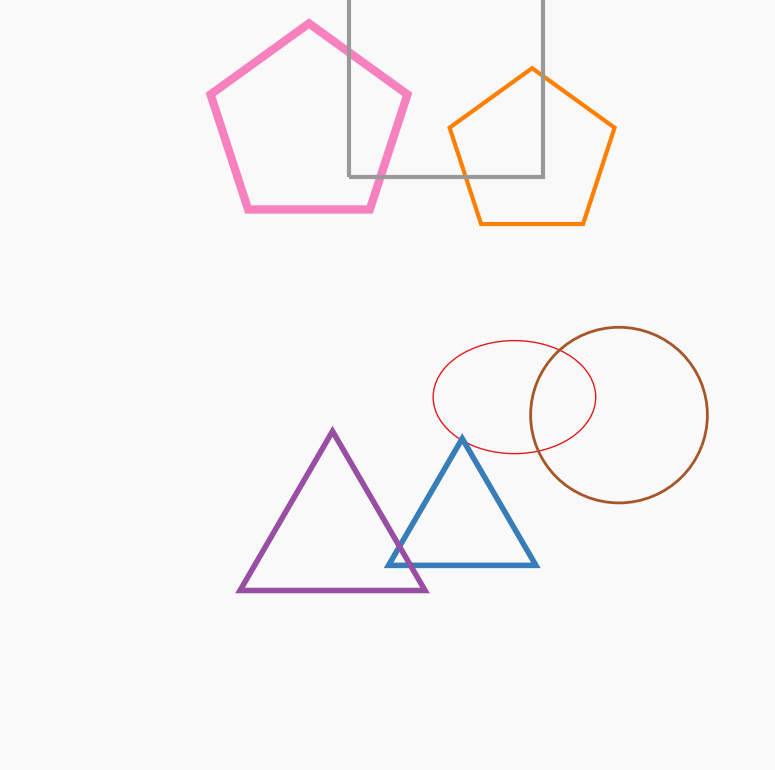[{"shape": "oval", "thickness": 0.5, "radius": 0.52, "center": [0.664, 0.484]}, {"shape": "triangle", "thickness": 2, "radius": 0.55, "center": [0.596, 0.321]}, {"shape": "triangle", "thickness": 2, "radius": 0.69, "center": [0.429, 0.302]}, {"shape": "pentagon", "thickness": 1.5, "radius": 0.56, "center": [0.687, 0.8]}, {"shape": "circle", "thickness": 1, "radius": 0.57, "center": [0.799, 0.461]}, {"shape": "pentagon", "thickness": 3, "radius": 0.67, "center": [0.399, 0.836]}, {"shape": "square", "thickness": 1.5, "radius": 0.63, "center": [0.576, 0.895]}]